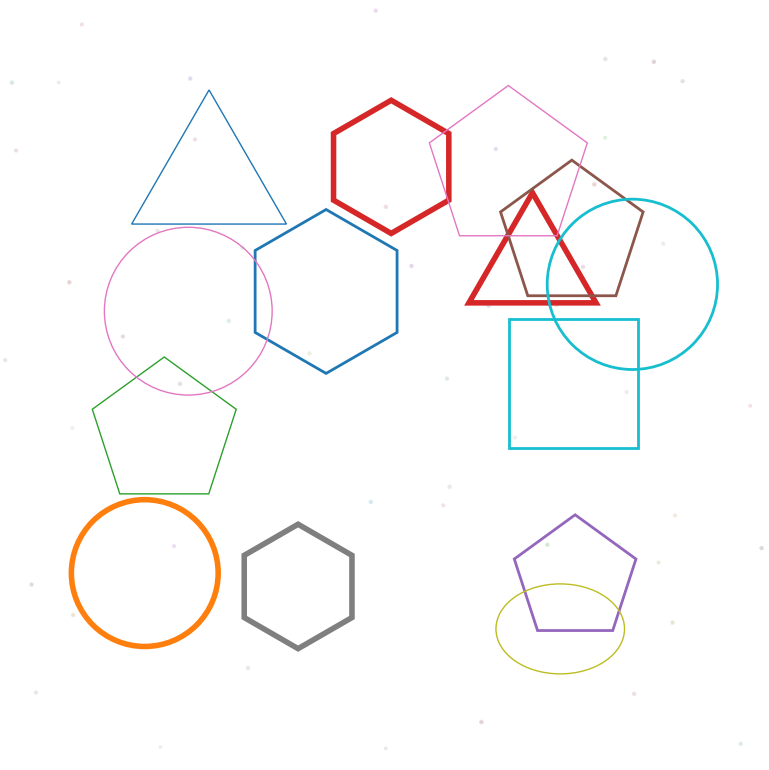[{"shape": "hexagon", "thickness": 1, "radius": 0.53, "center": [0.424, 0.621]}, {"shape": "triangle", "thickness": 0.5, "radius": 0.58, "center": [0.271, 0.767]}, {"shape": "circle", "thickness": 2, "radius": 0.48, "center": [0.188, 0.256]}, {"shape": "pentagon", "thickness": 0.5, "radius": 0.49, "center": [0.213, 0.438]}, {"shape": "triangle", "thickness": 2, "radius": 0.48, "center": [0.692, 0.654]}, {"shape": "hexagon", "thickness": 2, "radius": 0.43, "center": [0.508, 0.783]}, {"shape": "pentagon", "thickness": 1, "radius": 0.42, "center": [0.747, 0.248]}, {"shape": "pentagon", "thickness": 1, "radius": 0.49, "center": [0.743, 0.695]}, {"shape": "pentagon", "thickness": 0.5, "radius": 0.54, "center": [0.66, 0.781]}, {"shape": "circle", "thickness": 0.5, "radius": 0.54, "center": [0.245, 0.596]}, {"shape": "hexagon", "thickness": 2, "radius": 0.4, "center": [0.387, 0.238]}, {"shape": "oval", "thickness": 0.5, "radius": 0.42, "center": [0.728, 0.183]}, {"shape": "square", "thickness": 1, "radius": 0.42, "center": [0.745, 0.502]}, {"shape": "circle", "thickness": 1, "radius": 0.55, "center": [0.821, 0.631]}]